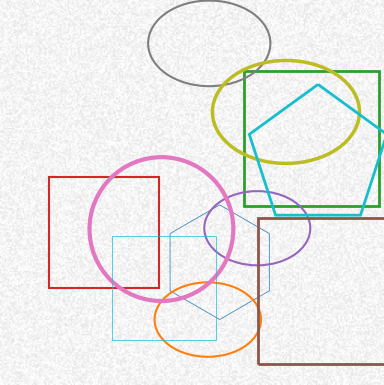[{"shape": "hexagon", "thickness": 0.5, "radius": 0.74, "center": [0.571, 0.319]}, {"shape": "oval", "thickness": 1.5, "radius": 0.69, "center": [0.54, 0.17]}, {"shape": "square", "thickness": 2, "radius": 0.88, "center": [0.81, 0.641]}, {"shape": "square", "thickness": 1.5, "radius": 0.72, "center": [0.27, 0.396]}, {"shape": "oval", "thickness": 1.5, "radius": 0.69, "center": [0.668, 0.407]}, {"shape": "square", "thickness": 2, "radius": 0.95, "center": [0.86, 0.244]}, {"shape": "circle", "thickness": 3, "radius": 0.93, "center": [0.419, 0.405]}, {"shape": "oval", "thickness": 1.5, "radius": 0.79, "center": [0.543, 0.887]}, {"shape": "oval", "thickness": 2.5, "radius": 0.96, "center": [0.743, 0.709]}, {"shape": "pentagon", "thickness": 2, "radius": 0.94, "center": [0.826, 0.593]}, {"shape": "square", "thickness": 0.5, "radius": 0.68, "center": [0.427, 0.253]}]